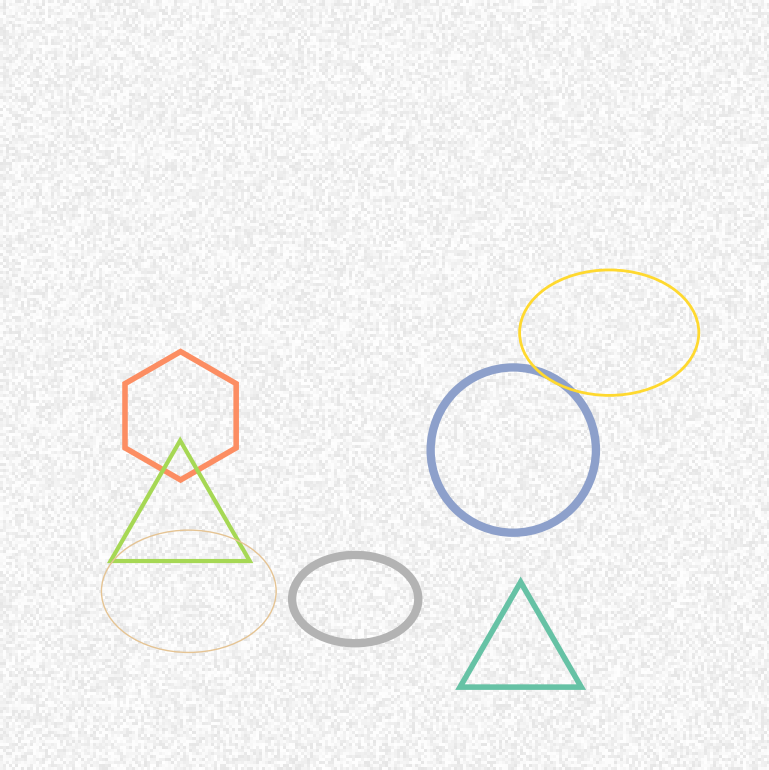[{"shape": "triangle", "thickness": 2, "radius": 0.45, "center": [0.676, 0.153]}, {"shape": "hexagon", "thickness": 2, "radius": 0.42, "center": [0.235, 0.46]}, {"shape": "circle", "thickness": 3, "radius": 0.54, "center": [0.667, 0.415]}, {"shape": "triangle", "thickness": 1.5, "radius": 0.52, "center": [0.234, 0.324]}, {"shape": "oval", "thickness": 1, "radius": 0.58, "center": [0.791, 0.568]}, {"shape": "oval", "thickness": 0.5, "radius": 0.57, "center": [0.245, 0.232]}, {"shape": "oval", "thickness": 3, "radius": 0.41, "center": [0.461, 0.222]}]